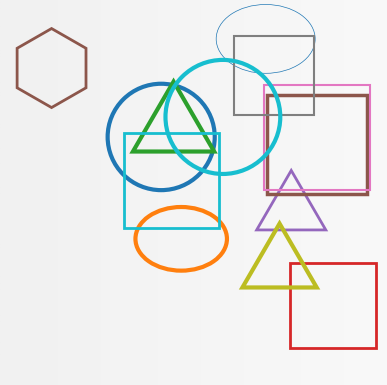[{"shape": "circle", "thickness": 3, "radius": 0.69, "center": [0.416, 0.644]}, {"shape": "oval", "thickness": 0.5, "radius": 0.64, "center": [0.686, 0.899]}, {"shape": "oval", "thickness": 3, "radius": 0.59, "center": [0.468, 0.38]}, {"shape": "triangle", "thickness": 3, "radius": 0.61, "center": [0.448, 0.667]}, {"shape": "square", "thickness": 2, "radius": 0.55, "center": [0.86, 0.206]}, {"shape": "triangle", "thickness": 2, "radius": 0.51, "center": [0.752, 0.454]}, {"shape": "hexagon", "thickness": 2, "radius": 0.51, "center": [0.133, 0.823]}, {"shape": "square", "thickness": 2.5, "radius": 0.64, "center": [0.818, 0.624]}, {"shape": "square", "thickness": 1.5, "radius": 0.68, "center": [0.818, 0.644]}, {"shape": "square", "thickness": 1.5, "radius": 0.51, "center": [0.708, 0.804]}, {"shape": "triangle", "thickness": 3, "radius": 0.55, "center": [0.721, 0.309]}, {"shape": "square", "thickness": 2, "radius": 0.61, "center": [0.444, 0.531]}, {"shape": "circle", "thickness": 3, "radius": 0.74, "center": [0.575, 0.696]}]